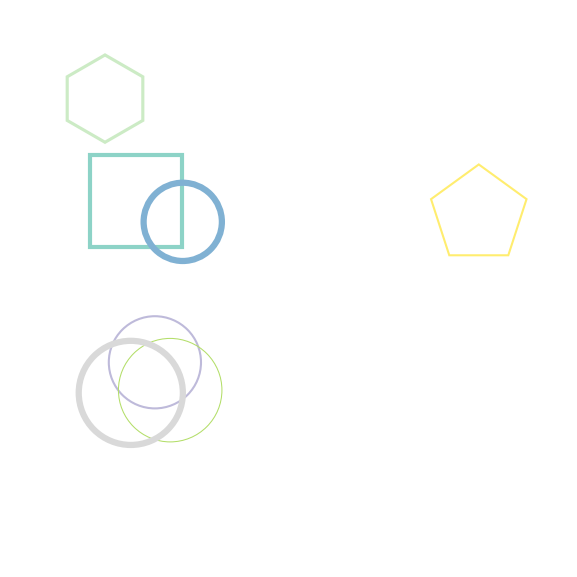[{"shape": "square", "thickness": 2, "radius": 0.4, "center": [0.236, 0.651]}, {"shape": "circle", "thickness": 1, "radius": 0.4, "center": [0.268, 0.372]}, {"shape": "circle", "thickness": 3, "radius": 0.34, "center": [0.316, 0.615]}, {"shape": "circle", "thickness": 0.5, "radius": 0.45, "center": [0.295, 0.324]}, {"shape": "circle", "thickness": 3, "radius": 0.45, "center": [0.226, 0.319]}, {"shape": "hexagon", "thickness": 1.5, "radius": 0.38, "center": [0.182, 0.828]}, {"shape": "pentagon", "thickness": 1, "radius": 0.43, "center": [0.829, 0.627]}]